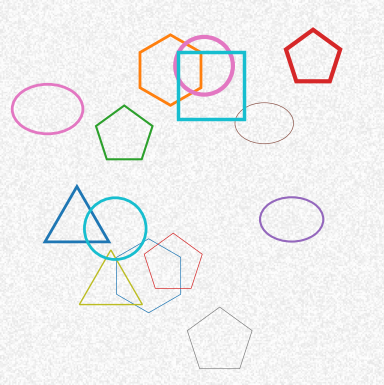[{"shape": "triangle", "thickness": 2, "radius": 0.48, "center": [0.2, 0.42]}, {"shape": "hexagon", "thickness": 0.5, "radius": 0.48, "center": [0.386, 0.284]}, {"shape": "hexagon", "thickness": 2, "radius": 0.46, "center": [0.443, 0.818]}, {"shape": "pentagon", "thickness": 1.5, "radius": 0.39, "center": [0.323, 0.649]}, {"shape": "pentagon", "thickness": 0.5, "radius": 0.4, "center": [0.45, 0.315]}, {"shape": "pentagon", "thickness": 3, "radius": 0.37, "center": [0.813, 0.849]}, {"shape": "oval", "thickness": 1.5, "radius": 0.41, "center": [0.758, 0.43]}, {"shape": "oval", "thickness": 0.5, "radius": 0.38, "center": [0.686, 0.68]}, {"shape": "oval", "thickness": 2, "radius": 0.46, "center": [0.124, 0.717]}, {"shape": "circle", "thickness": 3, "radius": 0.37, "center": [0.53, 0.829]}, {"shape": "pentagon", "thickness": 0.5, "radius": 0.44, "center": [0.571, 0.114]}, {"shape": "triangle", "thickness": 1, "radius": 0.47, "center": [0.288, 0.256]}, {"shape": "square", "thickness": 2.5, "radius": 0.43, "center": [0.547, 0.778]}, {"shape": "circle", "thickness": 2, "radius": 0.4, "center": [0.299, 0.406]}]